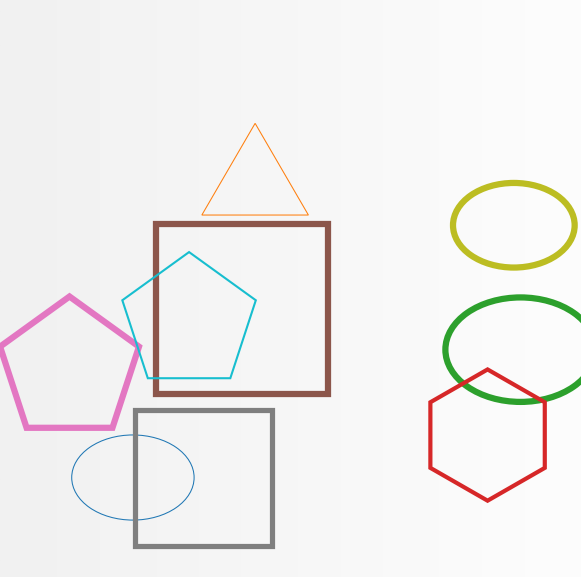[{"shape": "oval", "thickness": 0.5, "radius": 0.53, "center": [0.229, 0.172]}, {"shape": "triangle", "thickness": 0.5, "radius": 0.53, "center": [0.439, 0.68]}, {"shape": "oval", "thickness": 3, "radius": 0.65, "center": [0.895, 0.394]}, {"shape": "hexagon", "thickness": 2, "radius": 0.57, "center": [0.839, 0.246]}, {"shape": "square", "thickness": 3, "radius": 0.74, "center": [0.416, 0.464]}, {"shape": "pentagon", "thickness": 3, "radius": 0.63, "center": [0.12, 0.36]}, {"shape": "square", "thickness": 2.5, "radius": 0.59, "center": [0.35, 0.171]}, {"shape": "oval", "thickness": 3, "radius": 0.52, "center": [0.884, 0.609]}, {"shape": "pentagon", "thickness": 1, "radius": 0.6, "center": [0.325, 0.442]}]